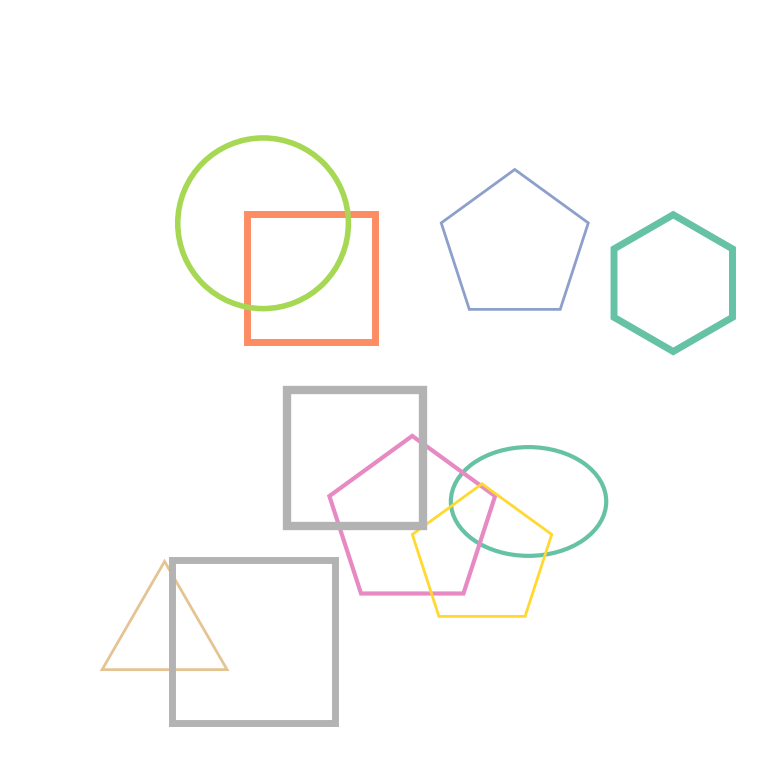[{"shape": "hexagon", "thickness": 2.5, "radius": 0.44, "center": [0.874, 0.632]}, {"shape": "oval", "thickness": 1.5, "radius": 0.5, "center": [0.686, 0.349]}, {"shape": "square", "thickness": 2.5, "radius": 0.42, "center": [0.404, 0.639]}, {"shape": "pentagon", "thickness": 1, "radius": 0.5, "center": [0.669, 0.679]}, {"shape": "pentagon", "thickness": 1.5, "radius": 0.57, "center": [0.535, 0.321]}, {"shape": "circle", "thickness": 2, "radius": 0.55, "center": [0.342, 0.71]}, {"shape": "pentagon", "thickness": 1, "radius": 0.48, "center": [0.626, 0.277]}, {"shape": "triangle", "thickness": 1, "radius": 0.47, "center": [0.214, 0.177]}, {"shape": "square", "thickness": 2.5, "radius": 0.53, "center": [0.329, 0.167]}, {"shape": "square", "thickness": 3, "radius": 0.44, "center": [0.461, 0.405]}]